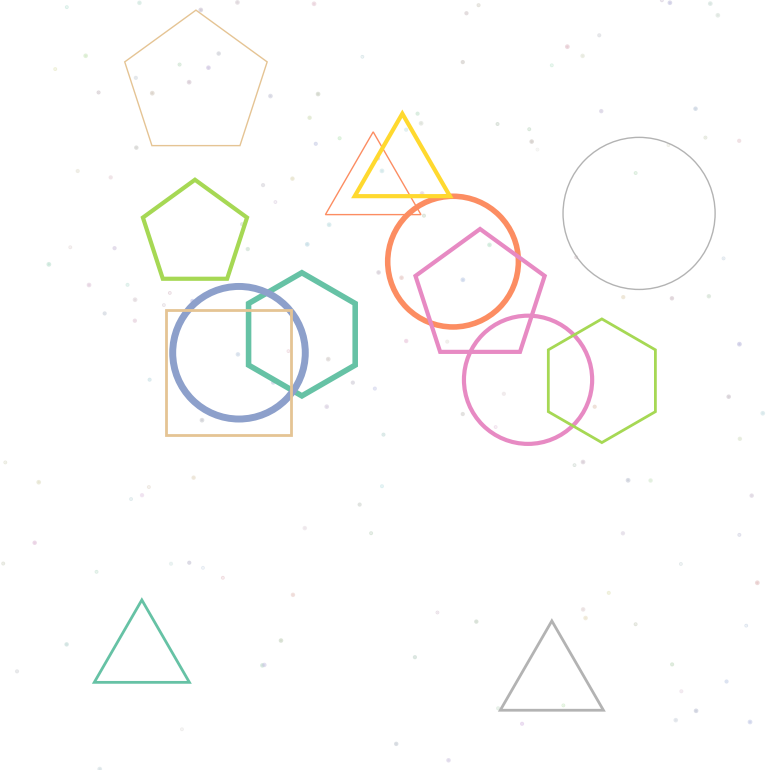[{"shape": "triangle", "thickness": 1, "radius": 0.36, "center": [0.184, 0.149]}, {"shape": "hexagon", "thickness": 2, "radius": 0.4, "center": [0.392, 0.566]}, {"shape": "circle", "thickness": 2, "radius": 0.42, "center": [0.588, 0.66]}, {"shape": "triangle", "thickness": 0.5, "radius": 0.36, "center": [0.485, 0.757]}, {"shape": "circle", "thickness": 2.5, "radius": 0.43, "center": [0.31, 0.542]}, {"shape": "pentagon", "thickness": 1.5, "radius": 0.44, "center": [0.623, 0.614]}, {"shape": "circle", "thickness": 1.5, "radius": 0.42, "center": [0.686, 0.507]}, {"shape": "pentagon", "thickness": 1.5, "radius": 0.36, "center": [0.253, 0.695]}, {"shape": "hexagon", "thickness": 1, "radius": 0.4, "center": [0.782, 0.506]}, {"shape": "triangle", "thickness": 1.5, "radius": 0.36, "center": [0.523, 0.781]}, {"shape": "square", "thickness": 1, "radius": 0.41, "center": [0.296, 0.516]}, {"shape": "pentagon", "thickness": 0.5, "radius": 0.49, "center": [0.254, 0.89]}, {"shape": "circle", "thickness": 0.5, "radius": 0.49, "center": [0.83, 0.723]}, {"shape": "triangle", "thickness": 1, "radius": 0.39, "center": [0.717, 0.116]}]